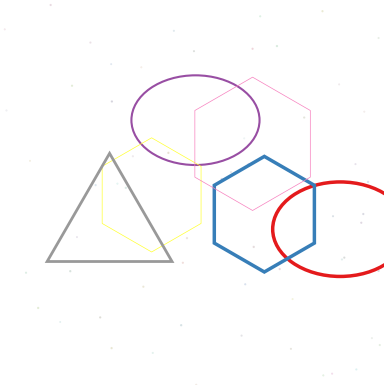[{"shape": "oval", "thickness": 2.5, "radius": 0.88, "center": [0.884, 0.405]}, {"shape": "hexagon", "thickness": 2.5, "radius": 0.75, "center": [0.687, 0.444]}, {"shape": "oval", "thickness": 1.5, "radius": 0.83, "center": [0.508, 0.688]}, {"shape": "hexagon", "thickness": 0.5, "radius": 0.74, "center": [0.394, 0.494]}, {"shape": "hexagon", "thickness": 0.5, "radius": 0.87, "center": [0.656, 0.626]}, {"shape": "triangle", "thickness": 2, "radius": 0.94, "center": [0.285, 0.414]}]